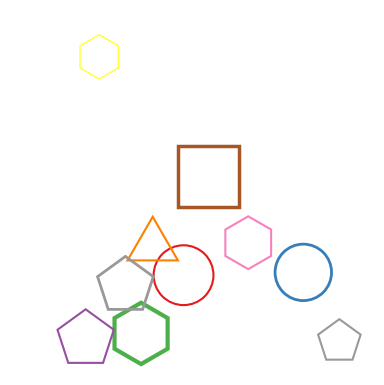[{"shape": "circle", "thickness": 1.5, "radius": 0.39, "center": [0.477, 0.285]}, {"shape": "circle", "thickness": 2, "radius": 0.37, "center": [0.788, 0.293]}, {"shape": "hexagon", "thickness": 3, "radius": 0.4, "center": [0.366, 0.134]}, {"shape": "pentagon", "thickness": 1.5, "radius": 0.38, "center": [0.222, 0.12]}, {"shape": "triangle", "thickness": 1.5, "radius": 0.38, "center": [0.397, 0.361]}, {"shape": "hexagon", "thickness": 1, "radius": 0.29, "center": [0.258, 0.852]}, {"shape": "square", "thickness": 2.5, "radius": 0.4, "center": [0.541, 0.541]}, {"shape": "hexagon", "thickness": 1.5, "radius": 0.34, "center": [0.645, 0.37]}, {"shape": "pentagon", "thickness": 2, "radius": 0.38, "center": [0.326, 0.258]}, {"shape": "pentagon", "thickness": 1.5, "radius": 0.29, "center": [0.881, 0.113]}]